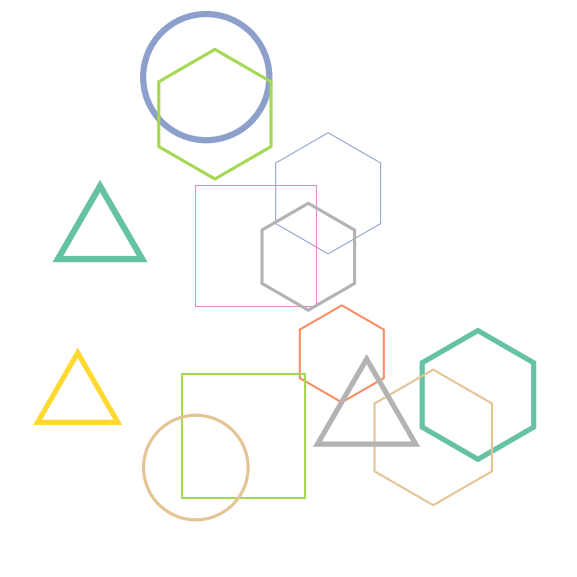[{"shape": "hexagon", "thickness": 2.5, "radius": 0.56, "center": [0.828, 0.315]}, {"shape": "triangle", "thickness": 3, "radius": 0.42, "center": [0.173, 0.593]}, {"shape": "hexagon", "thickness": 1, "radius": 0.42, "center": [0.592, 0.386]}, {"shape": "hexagon", "thickness": 0.5, "radius": 0.52, "center": [0.568, 0.664]}, {"shape": "circle", "thickness": 3, "radius": 0.55, "center": [0.357, 0.866]}, {"shape": "square", "thickness": 0.5, "radius": 0.52, "center": [0.443, 0.574]}, {"shape": "square", "thickness": 1, "radius": 0.53, "center": [0.422, 0.244]}, {"shape": "hexagon", "thickness": 1.5, "radius": 0.56, "center": [0.372, 0.801]}, {"shape": "triangle", "thickness": 2.5, "radius": 0.4, "center": [0.135, 0.308]}, {"shape": "circle", "thickness": 1.5, "radius": 0.45, "center": [0.339, 0.19]}, {"shape": "hexagon", "thickness": 1, "radius": 0.59, "center": [0.75, 0.242]}, {"shape": "triangle", "thickness": 2.5, "radius": 0.49, "center": [0.635, 0.279]}, {"shape": "hexagon", "thickness": 1.5, "radius": 0.46, "center": [0.534, 0.555]}]